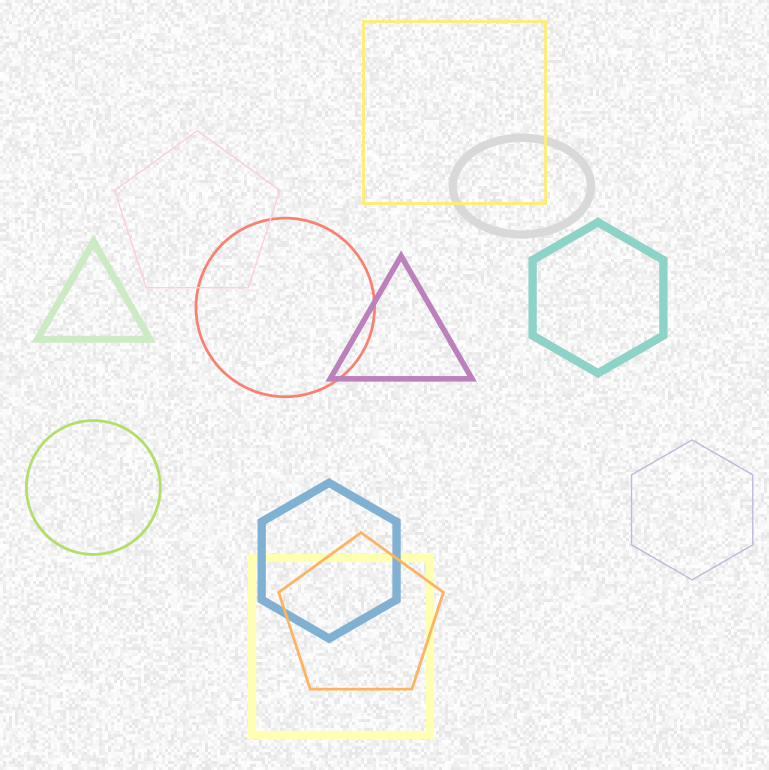[{"shape": "hexagon", "thickness": 3, "radius": 0.49, "center": [0.777, 0.613]}, {"shape": "square", "thickness": 3, "radius": 0.58, "center": [0.443, 0.16]}, {"shape": "hexagon", "thickness": 0.5, "radius": 0.45, "center": [0.899, 0.338]}, {"shape": "circle", "thickness": 1, "radius": 0.58, "center": [0.37, 0.601]}, {"shape": "hexagon", "thickness": 3, "radius": 0.51, "center": [0.427, 0.272]}, {"shape": "pentagon", "thickness": 1, "radius": 0.56, "center": [0.469, 0.196]}, {"shape": "circle", "thickness": 1, "radius": 0.43, "center": [0.121, 0.367]}, {"shape": "pentagon", "thickness": 0.5, "radius": 0.56, "center": [0.256, 0.718]}, {"shape": "oval", "thickness": 3, "radius": 0.45, "center": [0.678, 0.758]}, {"shape": "triangle", "thickness": 2, "radius": 0.53, "center": [0.521, 0.561]}, {"shape": "triangle", "thickness": 2.5, "radius": 0.42, "center": [0.122, 0.602]}, {"shape": "square", "thickness": 1, "radius": 0.59, "center": [0.59, 0.854]}]